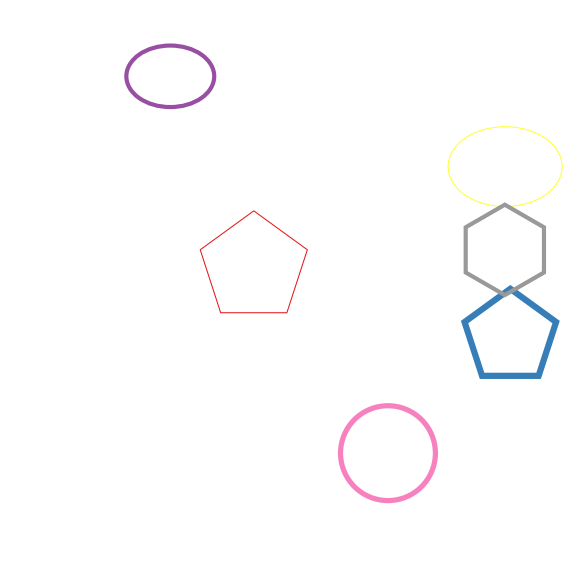[{"shape": "pentagon", "thickness": 0.5, "radius": 0.49, "center": [0.439, 0.536]}, {"shape": "pentagon", "thickness": 3, "radius": 0.42, "center": [0.884, 0.416]}, {"shape": "oval", "thickness": 2, "radius": 0.38, "center": [0.295, 0.867]}, {"shape": "oval", "thickness": 0.5, "radius": 0.49, "center": [0.875, 0.711]}, {"shape": "circle", "thickness": 2.5, "radius": 0.41, "center": [0.672, 0.214]}, {"shape": "hexagon", "thickness": 2, "radius": 0.39, "center": [0.874, 0.566]}]